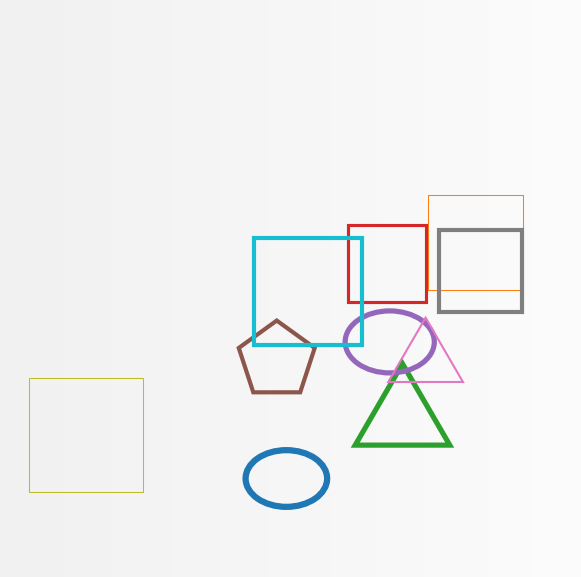[{"shape": "oval", "thickness": 3, "radius": 0.35, "center": [0.493, 0.171]}, {"shape": "square", "thickness": 0.5, "radius": 0.41, "center": [0.818, 0.579]}, {"shape": "triangle", "thickness": 2.5, "radius": 0.47, "center": [0.692, 0.275]}, {"shape": "square", "thickness": 1.5, "radius": 0.33, "center": [0.666, 0.543]}, {"shape": "oval", "thickness": 2.5, "radius": 0.38, "center": [0.671, 0.407]}, {"shape": "pentagon", "thickness": 2, "radius": 0.34, "center": [0.476, 0.375]}, {"shape": "triangle", "thickness": 1, "radius": 0.37, "center": [0.732, 0.375]}, {"shape": "square", "thickness": 2, "radius": 0.36, "center": [0.826, 0.53]}, {"shape": "square", "thickness": 0.5, "radius": 0.49, "center": [0.148, 0.245]}, {"shape": "square", "thickness": 2, "radius": 0.46, "center": [0.53, 0.495]}]